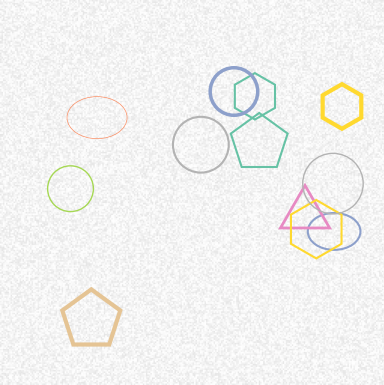[{"shape": "hexagon", "thickness": 1.5, "radius": 0.3, "center": [0.662, 0.75]}, {"shape": "pentagon", "thickness": 1.5, "radius": 0.39, "center": [0.673, 0.629]}, {"shape": "oval", "thickness": 0.5, "radius": 0.39, "center": [0.252, 0.694]}, {"shape": "oval", "thickness": 1.5, "radius": 0.34, "center": [0.868, 0.399]}, {"shape": "circle", "thickness": 2.5, "radius": 0.31, "center": [0.608, 0.762]}, {"shape": "triangle", "thickness": 2, "radius": 0.37, "center": [0.792, 0.445]}, {"shape": "circle", "thickness": 1, "radius": 0.3, "center": [0.183, 0.51]}, {"shape": "hexagon", "thickness": 1.5, "radius": 0.38, "center": [0.821, 0.405]}, {"shape": "hexagon", "thickness": 3, "radius": 0.29, "center": [0.888, 0.723]}, {"shape": "pentagon", "thickness": 3, "radius": 0.4, "center": [0.237, 0.169]}, {"shape": "circle", "thickness": 1, "radius": 0.39, "center": [0.865, 0.523]}, {"shape": "circle", "thickness": 1.5, "radius": 0.36, "center": [0.522, 0.624]}]